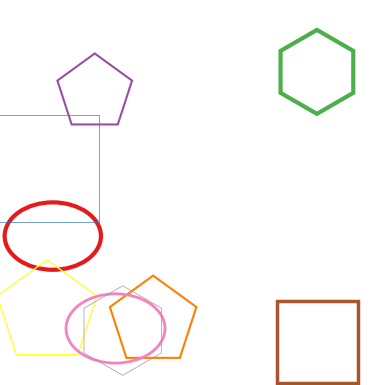[{"shape": "oval", "thickness": 3, "radius": 0.63, "center": [0.137, 0.387]}, {"shape": "square", "thickness": 0.5, "radius": 0.7, "center": [0.119, 0.561]}, {"shape": "hexagon", "thickness": 3, "radius": 0.55, "center": [0.823, 0.813]}, {"shape": "pentagon", "thickness": 1.5, "radius": 0.51, "center": [0.246, 0.759]}, {"shape": "pentagon", "thickness": 1.5, "radius": 0.59, "center": [0.398, 0.166]}, {"shape": "pentagon", "thickness": 1, "radius": 0.68, "center": [0.122, 0.189]}, {"shape": "square", "thickness": 2.5, "radius": 0.53, "center": [0.825, 0.112]}, {"shape": "oval", "thickness": 2, "radius": 0.64, "center": [0.3, 0.147]}, {"shape": "hexagon", "thickness": 0.5, "radius": 0.58, "center": [0.319, 0.141]}]